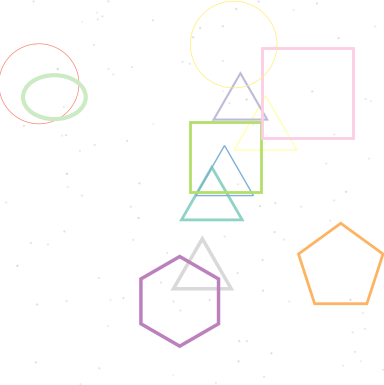[{"shape": "triangle", "thickness": 2, "radius": 0.46, "center": [0.55, 0.474]}, {"shape": "triangle", "thickness": 1, "radius": 0.47, "center": [0.69, 0.657]}, {"shape": "triangle", "thickness": 1.5, "radius": 0.4, "center": [0.624, 0.73]}, {"shape": "circle", "thickness": 0.5, "radius": 0.52, "center": [0.101, 0.782]}, {"shape": "triangle", "thickness": 1, "radius": 0.43, "center": [0.583, 0.535]}, {"shape": "pentagon", "thickness": 2, "radius": 0.58, "center": [0.885, 0.305]}, {"shape": "square", "thickness": 2, "radius": 0.46, "center": [0.586, 0.592]}, {"shape": "square", "thickness": 2, "radius": 0.59, "center": [0.798, 0.759]}, {"shape": "triangle", "thickness": 2.5, "radius": 0.43, "center": [0.526, 0.293]}, {"shape": "hexagon", "thickness": 2.5, "radius": 0.58, "center": [0.467, 0.217]}, {"shape": "oval", "thickness": 3, "radius": 0.41, "center": [0.141, 0.748]}, {"shape": "circle", "thickness": 0.5, "radius": 0.56, "center": [0.607, 0.884]}]